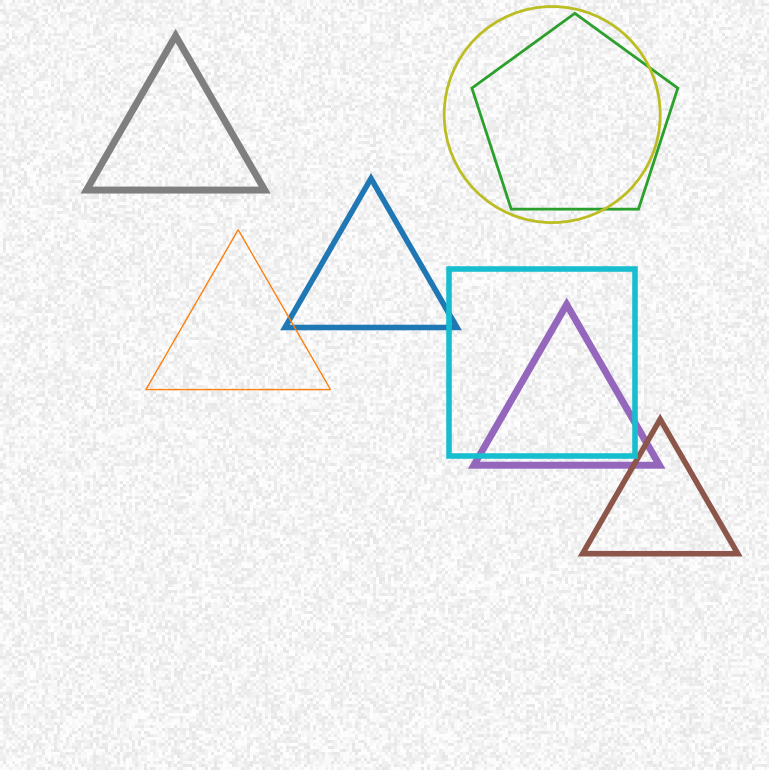[{"shape": "triangle", "thickness": 2, "radius": 0.65, "center": [0.482, 0.639]}, {"shape": "triangle", "thickness": 0.5, "radius": 0.69, "center": [0.309, 0.563]}, {"shape": "pentagon", "thickness": 1, "radius": 0.7, "center": [0.747, 0.842]}, {"shape": "triangle", "thickness": 2.5, "radius": 0.7, "center": [0.736, 0.465]}, {"shape": "triangle", "thickness": 2, "radius": 0.58, "center": [0.857, 0.339]}, {"shape": "triangle", "thickness": 2.5, "radius": 0.67, "center": [0.228, 0.82]}, {"shape": "circle", "thickness": 1, "radius": 0.7, "center": [0.717, 0.851]}, {"shape": "square", "thickness": 2, "radius": 0.61, "center": [0.704, 0.529]}]